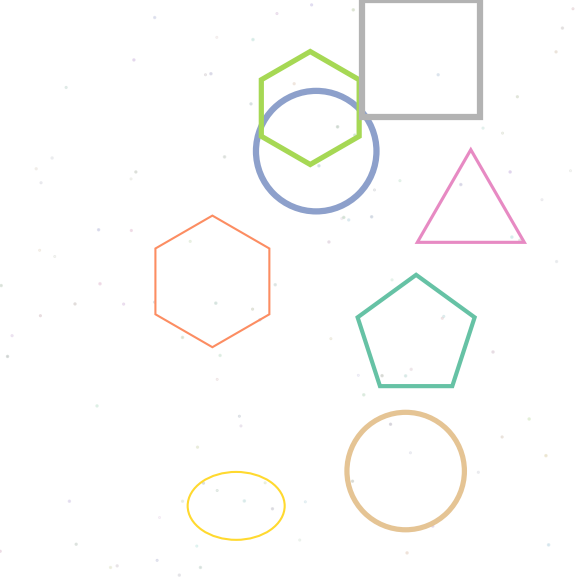[{"shape": "pentagon", "thickness": 2, "radius": 0.53, "center": [0.721, 0.417]}, {"shape": "hexagon", "thickness": 1, "radius": 0.57, "center": [0.368, 0.512]}, {"shape": "circle", "thickness": 3, "radius": 0.52, "center": [0.548, 0.737]}, {"shape": "triangle", "thickness": 1.5, "radius": 0.53, "center": [0.815, 0.633]}, {"shape": "hexagon", "thickness": 2.5, "radius": 0.49, "center": [0.537, 0.812]}, {"shape": "oval", "thickness": 1, "radius": 0.42, "center": [0.409, 0.123]}, {"shape": "circle", "thickness": 2.5, "radius": 0.51, "center": [0.702, 0.183]}, {"shape": "square", "thickness": 3, "radius": 0.51, "center": [0.729, 0.897]}]